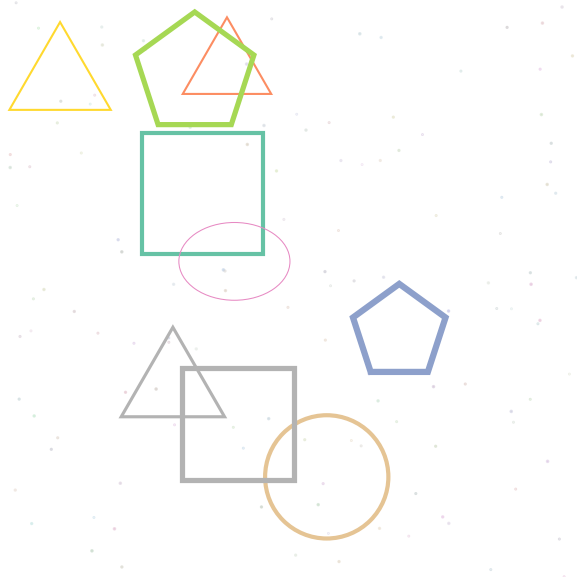[{"shape": "square", "thickness": 2, "radius": 0.52, "center": [0.351, 0.664]}, {"shape": "triangle", "thickness": 1, "radius": 0.44, "center": [0.393, 0.881]}, {"shape": "pentagon", "thickness": 3, "radius": 0.42, "center": [0.691, 0.423]}, {"shape": "oval", "thickness": 0.5, "radius": 0.48, "center": [0.406, 0.547]}, {"shape": "pentagon", "thickness": 2.5, "radius": 0.54, "center": [0.337, 0.871]}, {"shape": "triangle", "thickness": 1, "radius": 0.51, "center": [0.104, 0.86]}, {"shape": "circle", "thickness": 2, "radius": 0.53, "center": [0.566, 0.173]}, {"shape": "triangle", "thickness": 1.5, "radius": 0.52, "center": [0.299, 0.329]}, {"shape": "square", "thickness": 2.5, "radius": 0.49, "center": [0.412, 0.265]}]